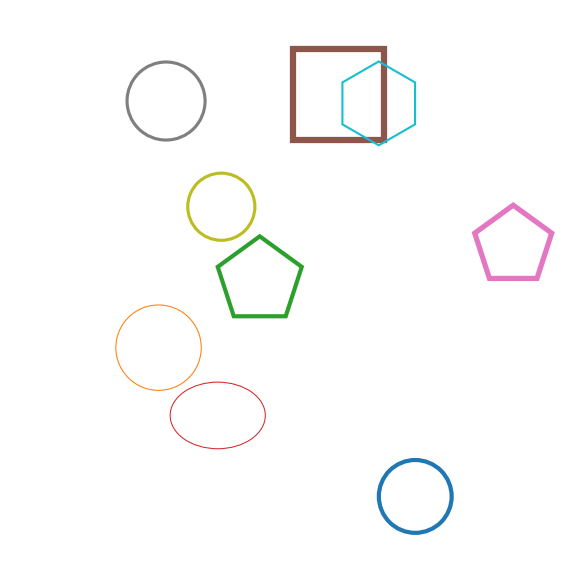[{"shape": "circle", "thickness": 2, "radius": 0.32, "center": [0.719, 0.14]}, {"shape": "circle", "thickness": 0.5, "radius": 0.37, "center": [0.275, 0.397]}, {"shape": "pentagon", "thickness": 2, "radius": 0.38, "center": [0.45, 0.513]}, {"shape": "oval", "thickness": 0.5, "radius": 0.41, "center": [0.377, 0.28]}, {"shape": "square", "thickness": 3, "radius": 0.4, "center": [0.586, 0.836]}, {"shape": "pentagon", "thickness": 2.5, "radius": 0.35, "center": [0.889, 0.574]}, {"shape": "circle", "thickness": 1.5, "radius": 0.34, "center": [0.288, 0.824]}, {"shape": "circle", "thickness": 1.5, "radius": 0.29, "center": [0.383, 0.641]}, {"shape": "hexagon", "thickness": 1, "radius": 0.36, "center": [0.656, 0.82]}]